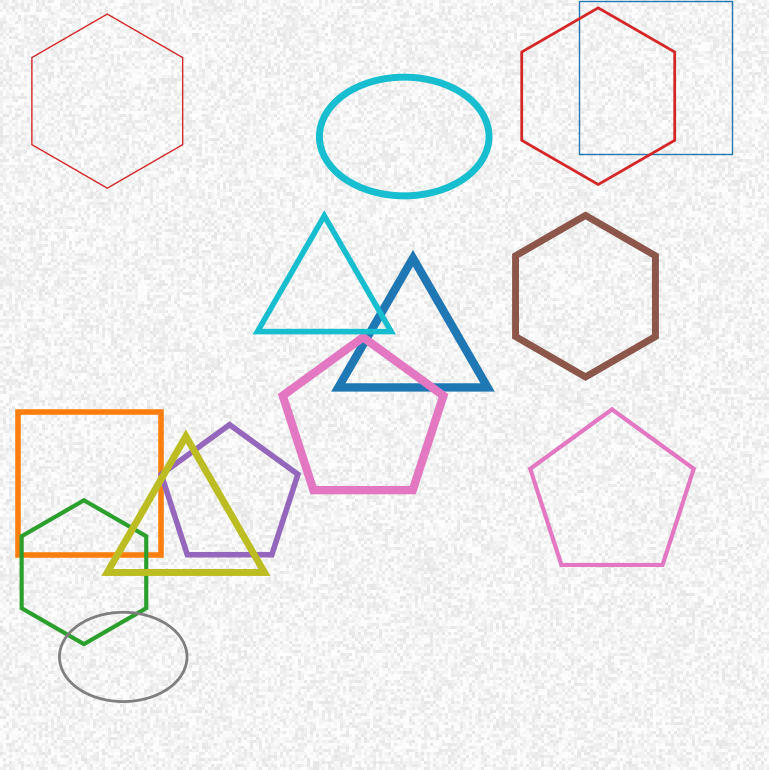[{"shape": "triangle", "thickness": 3, "radius": 0.56, "center": [0.536, 0.553]}, {"shape": "square", "thickness": 0.5, "radius": 0.5, "center": [0.851, 0.9]}, {"shape": "square", "thickness": 2, "radius": 0.47, "center": [0.116, 0.372]}, {"shape": "hexagon", "thickness": 1.5, "radius": 0.47, "center": [0.109, 0.257]}, {"shape": "hexagon", "thickness": 1, "radius": 0.57, "center": [0.777, 0.875]}, {"shape": "hexagon", "thickness": 0.5, "radius": 0.57, "center": [0.139, 0.869]}, {"shape": "pentagon", "thickness": 2, "radius": 0.47, "center": [0.298, 0.355]}, {"shape": "hexagon", "thickness": 2.5, "radius": 0.52, "center": [0.76, 0.615]}, {"shape": "pentagon", "thickness": 1.5, "radius": 0.56, "center": [0.795, 0.357]}, {"shape": "pentagon", "thickness": 3, "radius": 0.55, "center": [0.472, 0.452]}, {"shape": "oval", "thickness": 1, "radius": 0.41, "center": [0.16, 0.147]}, {"shape": "triangle", "thickness": 2.5, "radius": 0.59, "center": [0.241, 0.315]}, {"shape": "oval", "thickness": 2.5, "radius": 0.55, "center": [0.525, 0.823]}, {"shape": "triangle", "thickness": 2, "radius": 0.5, "center": [0.421, 0.619]}]